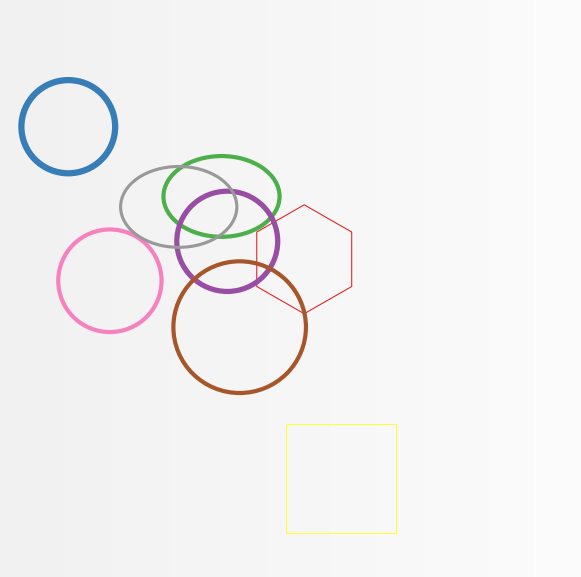[{"shape": "hexagon", "thickness": 0.5, "radius": 0.47, "center": [0.523, 0.55]}, {"shape": "circle", "thickness": 3, "radius": 0.4, "center": [0.117, 0.78]}, {"shape": "oval", "thickness": 2, "radius": 0.5, "center": [0.381, 0.659]}, {"shape": "circle", "thickness": 2.5, "radius": 0.43, "center": [0.391, 0.581]}, {"shape": "square", "thickness": 0.5, "radius": 0.48, "center": [0.586, 0.171]}, {"shape": "circle", "thickness": 2, "radius": 0.57, "center": [0.412, 0.433]}, {"shape": "circle", "thickness": 2, "radius": 0.44, "center": [0.189, 0.513]}, {"shape": "oval", "thickness": 1.5, "radius": 0.5, "center": [0.307, 0.641]}]